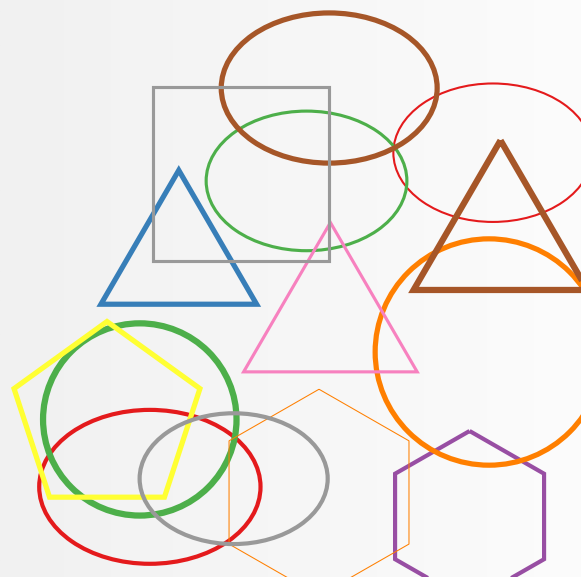[{"shape": "oval", "thickness": 2, "radius": 0.95, "center": [0.258, 0.156]}, {"shape": "oval", "thickness": 1, "radius": 0.86, "center": [0.848, 0.735]}, {"shape": "triangle", "thickness": 2.5, "radius": 0.77, "center": [0.308, 0.55]}, {"shape": "circle", "thickness": 3, "radius": 0.83, "center": [0.24, 0.273]}, {"shape": "oval", "thickness": 1.5, "radius": 0.86, "center": [0.527, 0.686]}, {"shape": "hexagon", "thickness": 2, "radius": 0.74, "center": [0.808, 0.105]}, {"shape": "circle", "thickness": 2.5, "radius": 0.98, "center": [0.841, 0.39]}, {"shape": "hexagon", "thickness": 0.5, "radius": 0.89, "center": [0.549, 0.146]}, {"shape": "pentagon", "thickness": 2.5, "radius": 0.84, "center": [0.184, 0.274]}, {"shape": "triangle", "thickness": 3, "radius": 0.86, "center": [0.861, 0.583]}, {"shape": "oval", "thickness": 2.5, "radius": 0.93, "center": [0.566, 0.847]}, {"shape": "triangle", "thickness": 1.5, "radius": 0.86, "center": [0.568, 0.441]}, {"shape": "oval", "thickness": 2, "radius": 0.81, "center": [0.402, 0.17]}, {"shape": "square", "thickness": 1.5, "radius": 0.76, "center": [0.414, 0.698]}]